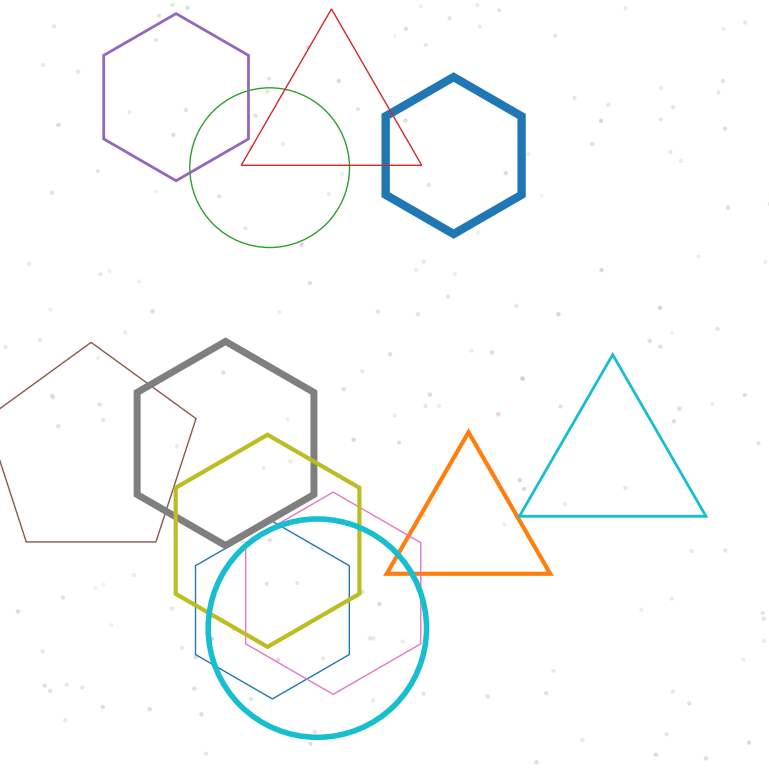[{"shape": "hexagon", "thickness": 0.5, "radius": 0.58, "center": [0.354, 0.208]}, {"shape": "hexagon", "thickness": 3, "radius": 0.51, "center": [0.589, 0.798]}, {"shape": "triangle", "thickness": 1.5, "radius": 0.61, "center": [0.608, 0.316]}, {"shape": "circle", "thickness": 0.5, "radius": 0.52, "center": [0.35, 0.782]}, {"shape": "triangle", "thickness": 0.5, "radius": 0.68, "center": [0.43, 0.853]}, {"shape": "hexagon", "thickness": 1, "radius": 0.54, "center": [0.229, 0.874]}, {"shape": "pentagon", "thickness": 0.5, "radius": 0.72, "center": [0.118, 0.412]}, {"shape": "hexagon", "thickness": 0.5, "radius": 0.66, "center": [0.433, 0.23]}, {"shape": "hexagon", "thickness": 2.5, "radius": 0.66, "center": [0.293, 0.424]}, {"shape": "hexagon", "thickness": 1.5, "radius": 0.69, "center": [0.347, 0.298]}, {"shape": "circle", "thickness": 2, "radius": 0.71, "center": [0.412, 0.184]}, {"shape": "triangle", "thickness": 1, "radius": 0.7, "center": [0.796, 0.399]}]